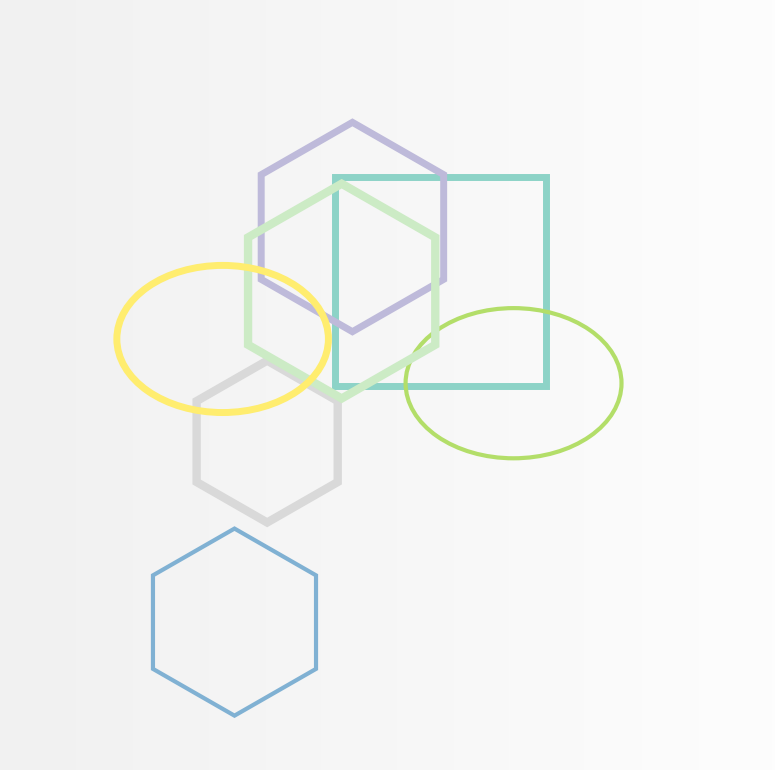[{"shape": "square", "thickness": 2.5, "radius": 0.68, "center": [0.568, 0.634]}, {"shape": "hexagon", "thickness": 2.5, "radius": 0.68, "center": [0.455, 0.705]}, {"shape": "hexagon", "thickness": 1.5, "radius": 0.61, "center": [0.303, 0.192]}, {"shape": "oval", "thickness": 1.5, "radius": 0.7, "center": [0.663, 0.502]}, {"shape": "hexagon", "thickness": 3, "radius": 0.53, "center": [0.345, 0.427]}, {"shape": "hexagon", "thickness": 3, "radius": 0.7, "center": [0.441, 0.622]}, {"shape": "oval", "thickness": 2.5, "radius": 0.68, "center": [0.287, 0.56]}]